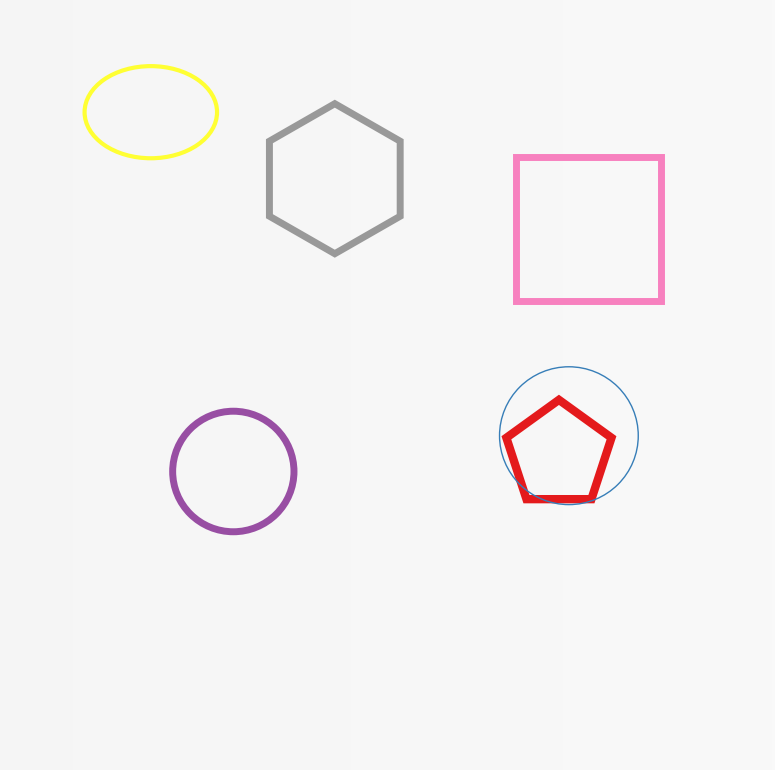[{"shape": "pentagon", "thickness": 3, "radius": 0.36, "center": [0.721, 0.409]}, {"shape": "circle", "thickness": 0.5, "radius": 0.45, "center": [0.734, 0.434]}, {"shape": "circle", "thickness": 2.5, "radius": 0.39, "center": [0.301, 0.388]}, {"shape": "oval", "thickness": 1.5, "radius": 0.43, "center": [0.195, 0.854]}, {"shape": "square", "thickness": 2.5, "radius": 0.47, "center": [0.76, 0.703]}, {"shape": "hexagon", "thickness": 2.5, "radius": 0.49, "center": [0.432, 0.768]}]